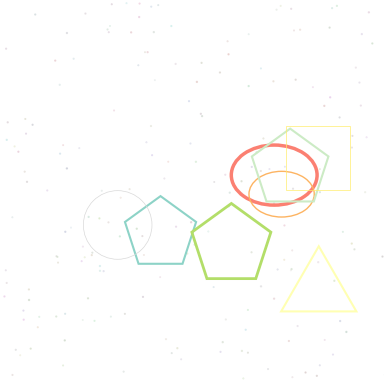[{"shape": "pentagon", "thickness": 1.5, "radius": 0.49, "center": [0.417, 0.393]}, {"shape": "triangle", "thickness": 1.5, "radius": 0.56, "center": [0.828, 0.248]}, {"shape": "oval", "thickness": 2.5, "radius": 0.56, "center": [0.712, 0.545]}, {"shape": "oval", "thickness": 1, "radius": 0.42, "center": [0.731, 0.496]}, {"shape": "pentagon", "thickness": 2, "radius": 0.54, "center": [0.601, 0.364]}, {"shape": "circle", "thickness": 0.5, "radius": 0.45, "center": [0.306, 0.416]}, {"shape": "pentagon", "thickness": 1.5, "radius": 0.52, "center": [0.754, 0.561]}, {"shape": "square", "thickness": 0.5, "radius": 0.41, "center": [0.825, 0.589]}]